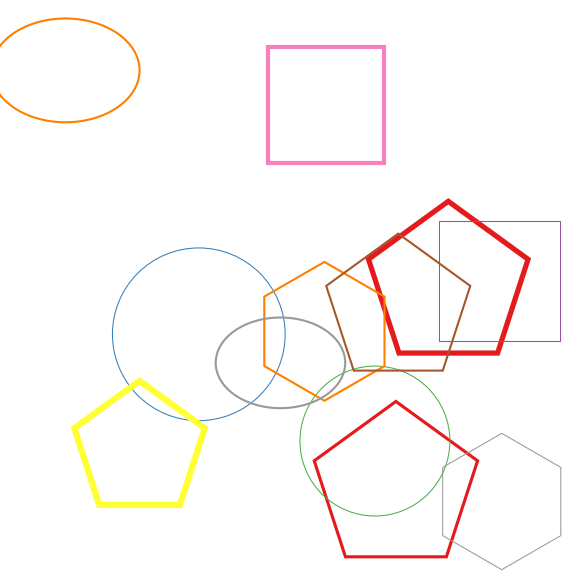[{"shape": "pentagon", "thickness": 1.5, "radius": 0.74, "center": [0.686, 0.155]}, {"shape": "pentagon", "thickness": 2.5, "radius": 0.73, "center": [0.776, 0.505]}, {"shape": "circle", "thickness": 0.5, "radius": 0.75, "center": [0.344, 0.42]}, {"shape": "circle", "thickness": 0.5, "radius": 0.65, "center": [0.649, 0.235]}, {"shape": "square", "thickness": 0.5, "radius": 0.52, "center": [0.865, 0.513]}, {"shape": "hexagon", "thickness": 1, "radius": 0.6, "center": [0.562, 0.425]}, {"shape": "oval", "thickness": 1, "radius": 0.64, "center": [0.113, 0.877]}, {"shape": "pentagon", "thickness": 3, "radius": 0.59, "center": [0.242, 0.221]}, {"shape": "pentagon", "thickness": 1, "radius": 0.66, "center": [0.69, 0.463]}, {"shape": "square", "thickness": 2, "radius": 0.5, "center": [0.564, 0.817]}, {"shape": "hexagon", "thickness": 0.5, "radius": 0.59, "center": [0.869, 0.131]}, {"shape": "oval", "thickness": 1, "radius": 0.56, "center": [0.486, 0.371]}]